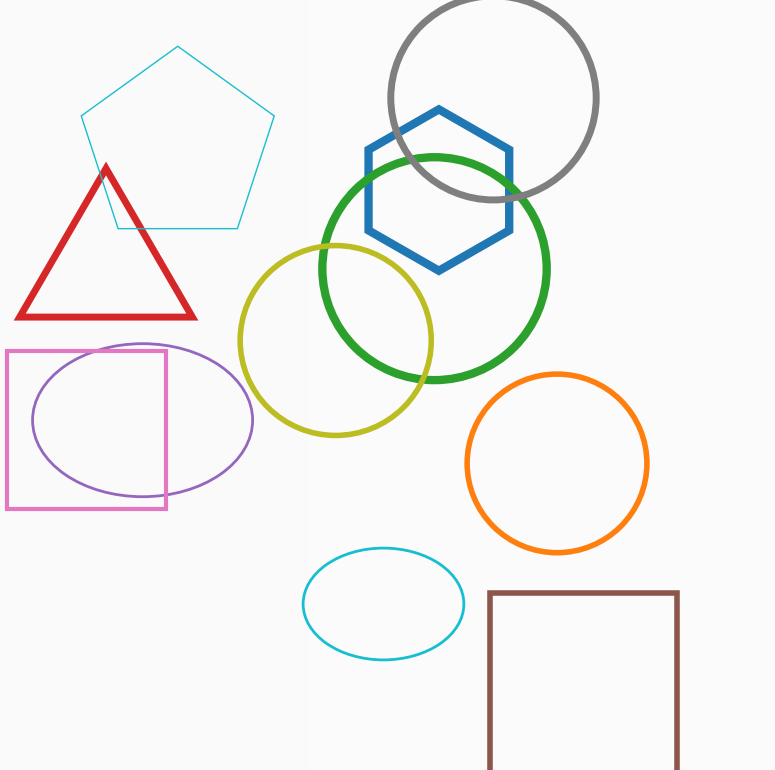[{"shape": "hexagon", "thickness": 3, "radius": 0.52, "center": [0.566, 0.753]}, {"shape": "circle", "thickness": 2, "radius": 0.58, "center": [0.719, 0.398]}, {"shape": "circle", "thickness": 3, "radius": 0.72, "center": [0.561, 0.651]}, {"shape": "triangle", "thickness": 2.5, "radius": 0.64, "center": [0.137, 0.653]}, {"shape": "oval", "thickness": 1, "radius": 0.71, "center": [0.184, 0.454]}, {"shape": "square", "thickness": 2, "radius": 0.6, "center": [0.753, 0.109]}, {"shape": "square", "thickness": 1.5, "radius": 0.51, "center": [0.112, 0.441]}, {"shape": "circle", "thickness": 2.5, "radius": 0.66, "center": [0.637, 0.873]}, {"shape": "circle", "thickness": 2, "radius": 0.62, "center": [0.433, 0.558]}, {"shape": "pentagon", "thickness": 0.5, "radius": 0.65, "center": [0.229, 0.809]}, {"shape": "oval", "thickness": 1, "radius": 0.52, "center": [0.495, 0.216]}]